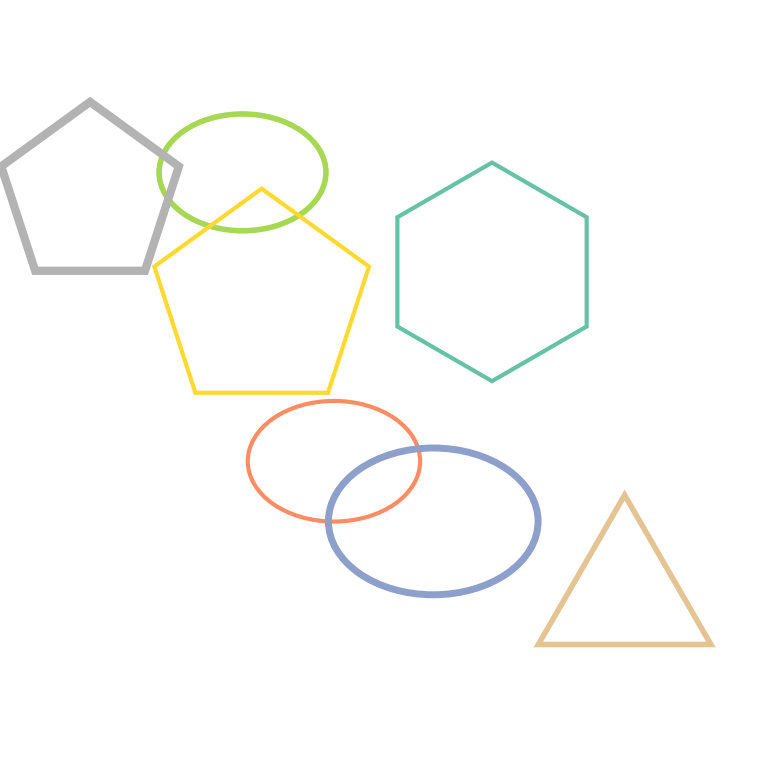[{"shape": "hexagon", "thickness": 1.5, "radius": 0.71, "center": [0.639, 0.647]}, {"shape": "oval", "thickness": 1.5, "radius": 0.56, "center": [0.434, 0.401]}, {"shape": "oval", "thickness": 2.5, "radius": 0.68, "center": [0.563, 0.323]}, {"shape": "oval", "thickness": 2, "radius": 0.54, "center": [0.315, 0.776]}, {"shape": "pentagon", "thickness": 1.5, "radius": 0.73, "center": [0.34, 0.609]}, {"shape": "triangle", "thickness": 2, "radius": 0.65, "center": [0.811, 0.228]}, {"shape": "pentagon", "thickness": 3, "radius": 0.61, "center": [0.117, 0.746]}]